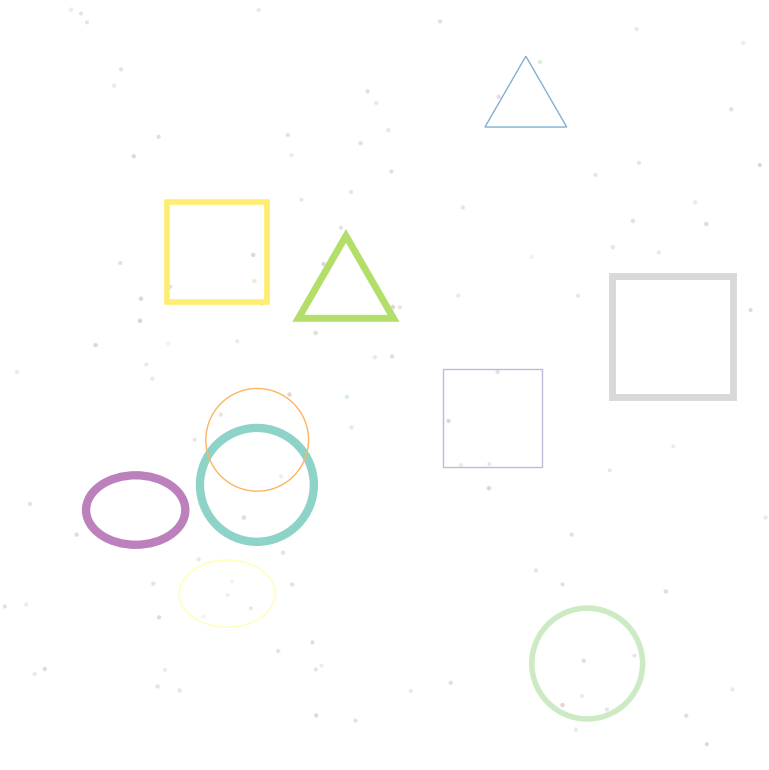[{"shape": "circle", "thickness": 3, "radius": 0.37, "center": [0.334, 0.37]}, {"shape": "oval", "thickness": 0.5, "radius": 0.31, "center": [0.295, 0.229]}, {"shape": "square", "thickness": 0.5, "radius": 0.32, "center": [0.64, 0.457]}, {"shape": "triangle", "thickness": 0.5, "radius": 0.31, "center": [0.683, 0.866]}, {"shape": "circle", "thickness": 0.5, "radius": 0.33, "center": [0.334, 0.429]}, {"shape": "triangle", "thickness": 2.5, "radius": 0.36, "center": [0.449, 0.622]}, {"shape": "square", "thickness": 2.5, "radius": 0.39, "center": [0.873, 0.563]}, {"shape": "oval", "thickness": 3, "radius": 0.32, "center": [0.176, 0.338]}, {"shape": "circle", "thickness": 2, "radius": 0.36, "center": [0.763, 0.138]}, {"shape": "square", "thickness": 2, "radius": 0.32, "center": [0.282, 0.673]}]